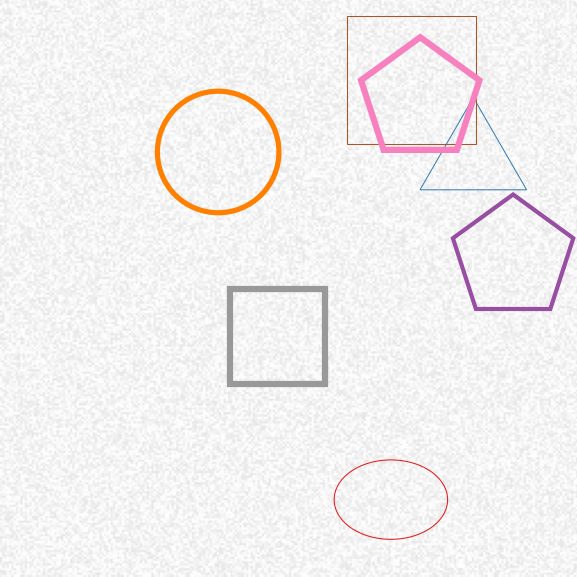[{"shape": "oval", "thickness": 0.5, "radius": 0.49, "center": [0.677, 0.134]}, {"shape": "triangle", "thickness": 0.5, "radius": 0.53, "center": [0.82, 0.724]}, {"shape": "pentagon", "thickness": 2, "radius": 0.55, "center": [0.888, 0.553]}, {"shape": "circle", "thickness": 2.5, "radius": 0.53, "center": [0.378, 0.736]}, {"shape": "square", "thickness": 0.5, "radius": 0.56, "center": [0.713, 0.86]}, {"shape": "pentagon", "thickness": 3, "radius": 0.54, "center": [0.728, 0.827]}, {"shape": "square", "thickness": 3, "radius": 0.41, "center": [0.481, 0.416]}]